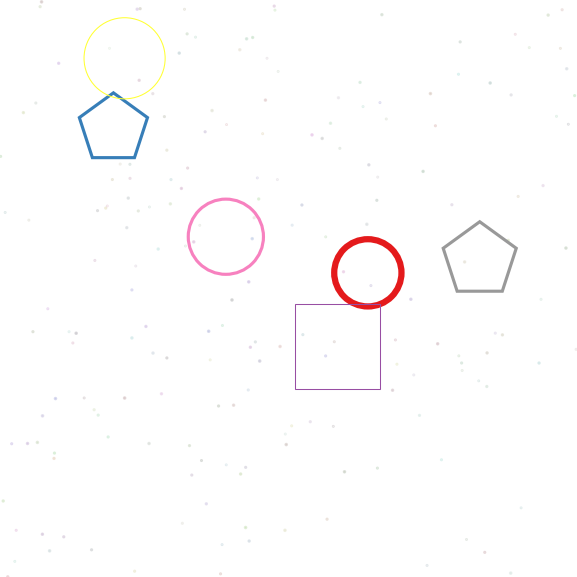[{"shape": "circle", "thickness": 3, "radius": 0.29, "center": [0.637, 0.527]}, {"shape": "pentagon", "thickness": 1.5, "radius": 0.31, "center": [0.196, 0.776]}, {"shape": "square", "thickness": 0.5, "radius": 0.37, "center": [0.584, 0.399]}, {"shape": "circle", "thickness": 0.5, "radius": 0.35, "center": [0.216, 0.898]}, {"shape": "circle", "thickness": 1.5, "radius": 0.33, "center": [0.391, 0.589]}, {"shape": "pentagon", "thickness": 1.5, "radius": 0.33, "center": [0.831, 0.549]}]